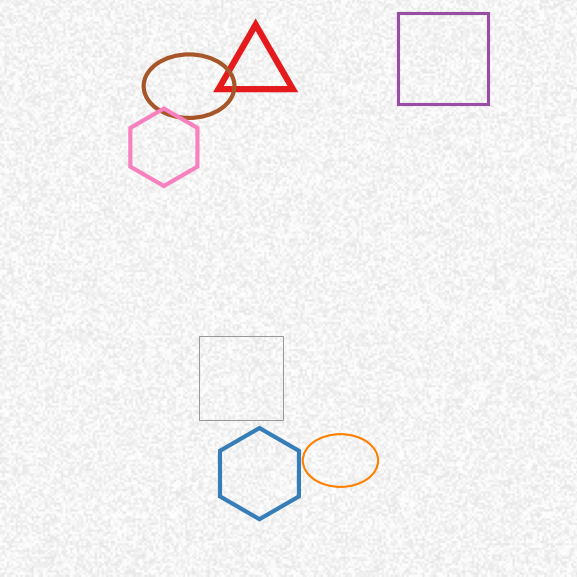[{"shape": "triangle", "thickness": 3, "radius": 0.37, "center": [0.443, 0.882]}, {"shape": "hexagon", "thickness": 2, "radius": 0.39, "center": [0.449, 0.179]}, {"shape": "square", "thickness": 1.5, "radius": 0.39, "center": [0.768, 0.898]}, {"shape": "oval", "thickness": 1, "radius": 0.33, "center": [0.59, 0.202]}, {"shape": "oval", "thickness": 2, "radius": 0.39, "center": [0.327, 0.85]}, {"shape": "hexagon", "thickness": 2, "radius": 0.34, "center": [0.284, 0.744]}, {"shape": "square", "thickness": 0.5, "radius": 0.37, "center": [0.417, 0.345]}]